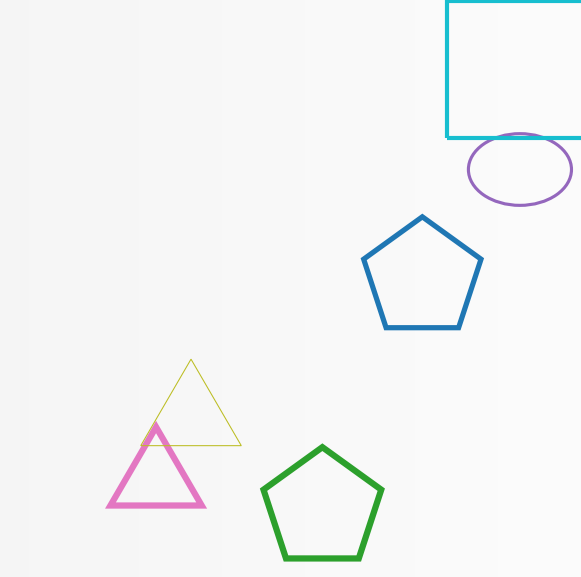[{"shape": "pentagon", "thickness": 2.5, "radius": 0.53, "center": [0.727, 0.518]}, {"shape": "pentagon", "thickness": 3, "radius": 0.53, "center": [0.555, 0.118]}, {"shape": "oval", "thickness": 1.5, "radius": 0.44, "center": [0.895, 0.706]}, {"shape": "triangle", "thickness": 3, "radius": 0.45, "center": [0.269, 0.169]}, {"shape": "triangle", "thickness": 0.5, "radius": 0.5, "center": [0.329, 0.277]}, {"shape": "square", "thickness": 2, "radius": 0.59, "center": [0.889, 0.879]}]